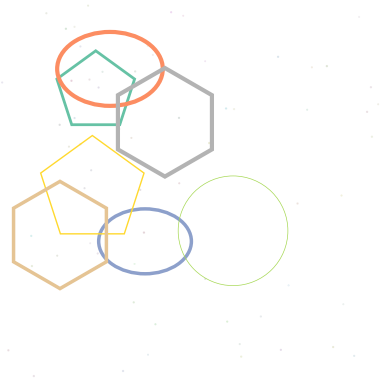[{"shape": "pentagon", "thickness": 2, "radius": 0.53, "center": [0.249, 0.762]}, {"shape": "oval", "thickness": 3, "radius": 0.69, "center": [0.286, 0.821]}, {"shape": "oval", "thickness": 2.5, "radius": 0.6, "center": [0.377, 0.373]}, {"shape": "circle", "thickness": 0.5, "radius": 0.71, "center": [0.605, 0.401]}, {"shape": "pentagon", "thickness": 1, "radius": 0.71, "center": [0.24, 0.507]}, {"shape": "hexagon", "thickness": 2.5, "radius": 0.7, "center": [0.156, 0.39]}, {"shape": "hexagon", "thickness": 3, "radius": 0.7, "center": [0.428, 0.682]}]